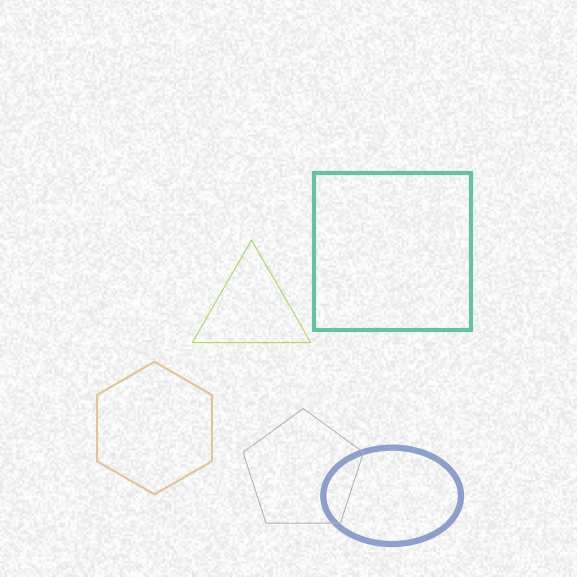[{"shape": "square", "thickness": 2, "radius": 0.68, "center": [0.68, 0.564]}, {"shape": "oval", "thickness": 3, "radius": 0.6, "center": [0.679, 0.141]}, {"shape": "triangle", "thickness": 0.5, "radius": 0.59, "center": [0.436, 0.465]}, {"shape": "hexagon", "thickness": 1, "radius": 0.57, "center": [0.268, 0.258]}, {"shape": "pentagon", "thickness": 0.5, "radius": 0.55, "center": [0.525, 0.182]}]